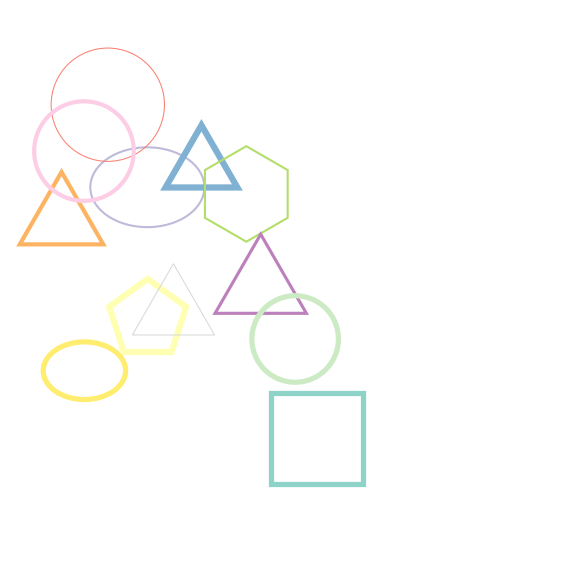[{"shape": "square", "thickness": 2.5, "radius": 0.4, "center": [0.548, 0.24]}, {"shape": "pentagon", "thickness": 3, "radius": 0.35, "center": [0.256, 0.446]}, {"shape": "oval", "thickness": 1, "radius": 0.49, "center": [0.255, 0.675]}, {"shape": "circle", "thickness": 0.5, "radius": 0.49, "center": [0.187, 0.818]}, {"shape": "triangle", "thickness": 3, "radius": 0.36, "center": [0.349, 0.71]}, {"shape": "triangle", "thickness": 2, "radius": 0.42, "center": [0.107, 0.618]}, {"shape": "hexagon", "thickness": 1, "radius": 0.41, "center": [0.427, 0.663]}, {"shape": "circle", "thickness": 2, "radius": 0.43, "center": [0.145, 0.737]}, {"shape": "triangle", "thickness": 0.5, "radius": 0.41, "center": [0.3, 0.46]}, {"shape": "triangle", "thickness": 1.5, "radius": 0.46, "center": [0.451, 0.502]}, {"shape": "circle", "thickness": 2.5, "radius": 0.37, "center": [0.511, 0.412]}, {"shape": "oval", "thickness": 2.5, "radius": 0.36, "center": [0.146, 0.357]}]